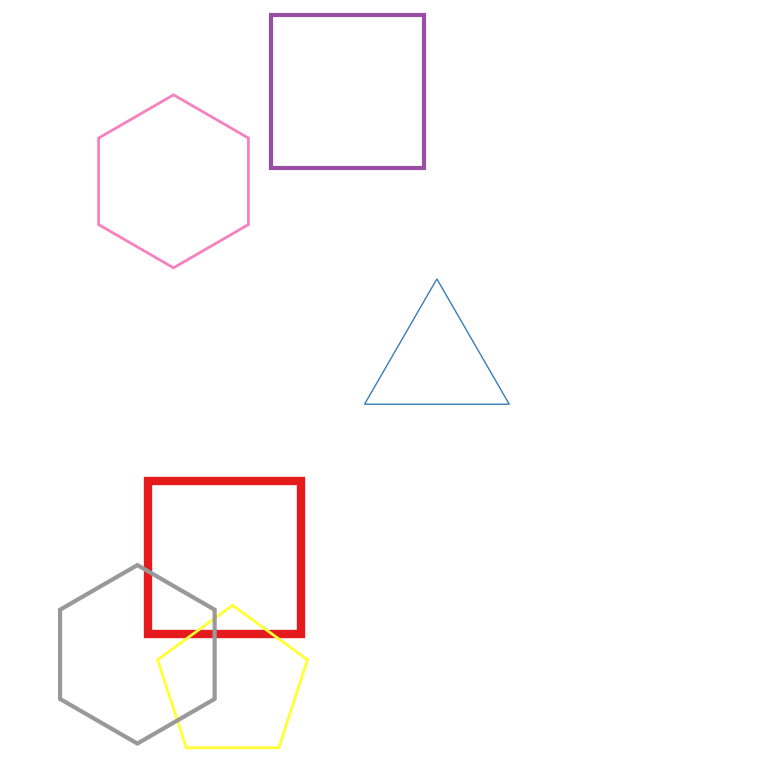[{"shape": "square", "thickness": 3, "radius": 0.5, "center": [0.292, 0.276]}, {"shape": "triangle", "thickness": 0.5, "radius": 0.54, "center": [0.567, 0.529]}, {"shape": "square", "thickness": 1.5, "radius": 0.5, "center": [0.451, 0.881]}, {"shape": "pentagon", "thickness": 1, "radius": 0.51, "center": [0.302, 0.112]}, {"shape": "hexagon", "thickness": 1, "radius": 0.56, "center": [0.225, 0.765]}, {"shape": "hexagon", "thickness": 1.5, "radius": 0.58, "center": [0.178, 0.15]}]